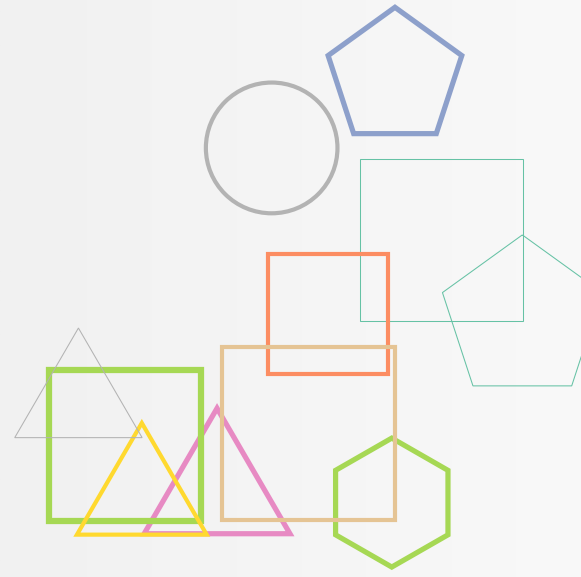[{"shape": "square", "thickness": 0.5, "radius": 0.7, "center": [0.76, 0.584]}, {"shape": "pentagon", "thickness": 0.5, "radius": 0.72, "center": [0.899, 0.448]}, {"shape": "square", "thickness": 2, "radius": 0.52, "center": [0.564, 0.455]}, {"shape": "pentagon", "thickness": 2.5, "radius": 0.6, "center": [0.68, 0.866]}, {"shape": "triangle", "thickness": 2.5, "radius": 0.72, "center": [0.373, 0.147]}, {"shape": "hexagon", "thickness": 2.5, "radius": 0.56, "center": [0.674, 0.129]}, {"shape": "square", "thickness": 3, "radius": 0.65, "center": [0.215, 0.228]}, {"shape": "triangle", "thickness": 2, "radius": 0.64, "center": [0.244, 0.138]}, {"shape": "square", "thickness": 2, "radius": 0.75, "center": [0.531, 0.248]}, {"shape": "circle", "thickness": 2, "radius": 0.57, "center": [0.467, 0.743]}, {"shape": "triangle", "thickness": 0.5, "radius": 0.63, "center": [0.135, 0.305]}]